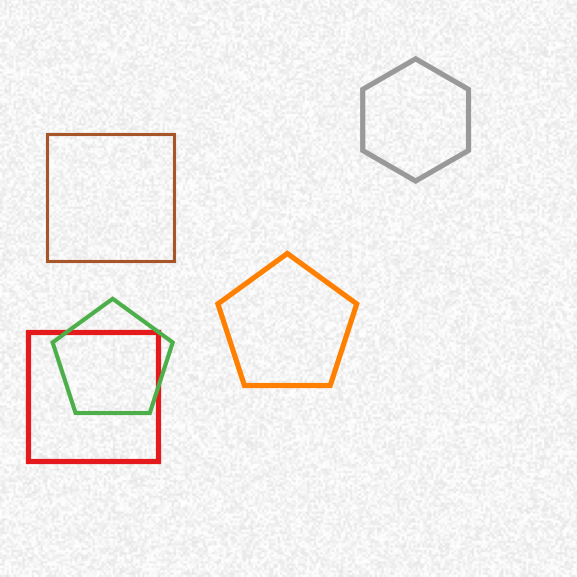[{"shape": "square", "thickness": 2.5, "radius": 0.56, "center": [0.162, 0.313]}, {"shape": "pentagon", "thickness": 2, "radius": 0.55, "center": [0.195, 0.372]}, {"shape": "pentagon", "thickness": 2.5, "radius": 0.63, "center": [0.498, 0.434]}, {"shape": "square", "thickness": 1.5, "radius": 0.55, "center": [0.191, 0.657]}, {"shape": "hexagon", "thickness": 2.5, "radius": 0.53, "center": [0.72, 0.791]}]